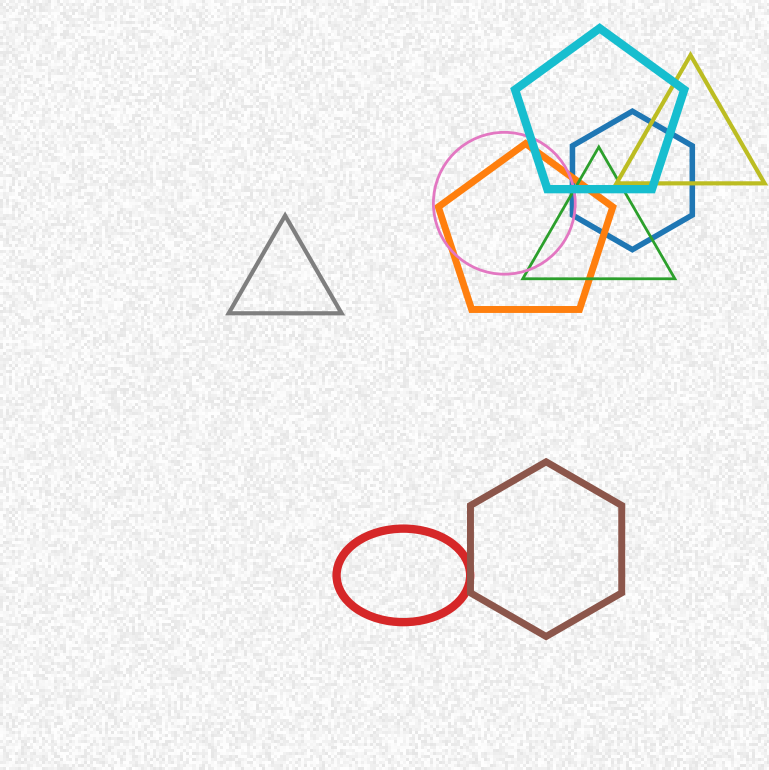[{"shape": "hexagon", "thickness": 2, "radius": 0.45, "center": [0.821, 0.766]}, {"shape": "pentagon", "thickness": 2.5, "radius": 0.6, "center": [0.683, 0.694]}, {"shape": "triangle", "thickness": 1, "radius": 0.57, "center": [0.778, 0.695]}, {"shape": "oval", "thickness": 3, "radius": 0.43, "center": [0.524, 0.253]}, {"shape": "hexagon", "thickness": 2.5, "radius": 0.57, "center": [0.709, 0.287]}, {"shape": "circle", "thickness": 1, "radius": 0.46, "center": [0.655, 0.736]}, {"shape": "triangle", "thickness": 1.5, "radius": 0.42, "center": [0.37, 0.635]}, {"shape": "triangle", "thickness": 1.5, "radius": 0.56, "center": [0.897, 0.817]}, {"shape": "pentagon", "thickness": 3, "radius": 0.58, "center": [0.779, 0.848]}]